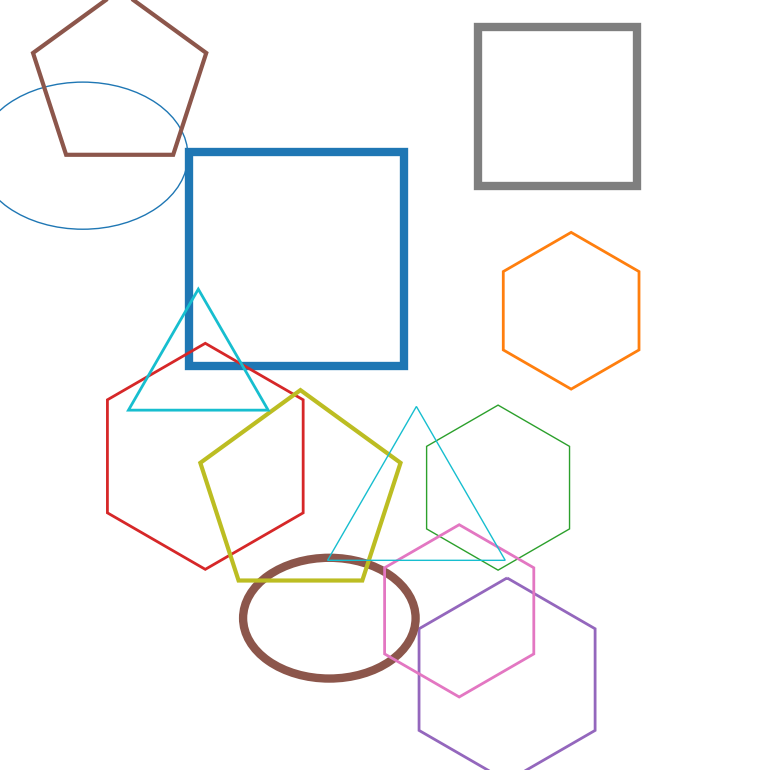[{"shape": "square", "thickness": 3, "radius": 0.7, "center": [0.385, 0.664]}, {"shape": "oval", "thickness": 0.5, "radius": 0.68, "center": [0.108, 0.798]}, {"shape": "hexagon", "thickness": 1, "radius": 0.51, "center": [0.742, 0.596]}, {"shape": "hexagon", "thickness": 0.5, "radius": 0.54, "center": [0.647, 0.367]}, {"shape": "hexagon", "thickness": 1, "radius": 0.73, "center": [0.267, 0.407]}, {"shape": "hexagon", "thickness": 1, "radius": 0.66, "center": [0.659, 0.117]}, {"shape": "oval", "thickness": 3, "radius": 0.56, "center": [0.428, 0.197]}, {"shape": "pentagon", "thickness": 1.5, "radius": 0.59, "center": [0.155, 0.895]}, {"shape": "hexagon", "thickness": 1, "radius": 0.56, "center": [0.596, 0.207]}, {"shape": "square", "thickness": 3, "radius": 0.52, "center": [0.724, 0.862]}, {"shape": "pentagon", "thickness": 1.5, "radius": 0.68, "center": [0.39, 0.357]}, {"shape": "triangle", "thickness": 0.5, "radius": 0.67, "center": [0.541, 0.339]}, {"shape": "triangle", "thickness": 1, "radius": 0.52, "center": [0.258, 0.52]}]